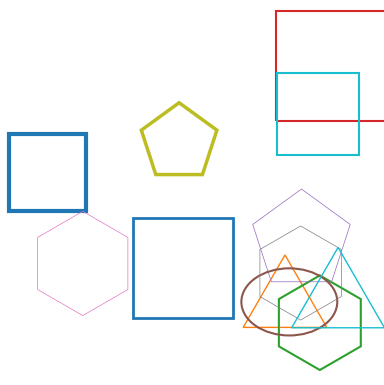[{"shape": "square", "thickness": 2, "radius": 0.65, "center": [0.476, 0.304]}, {"shape": "square", "thickness": 3, "radius": 0.5, "center": [0.124, 0.551]}, {"shape": "triangle", "thickness": 1, "radius": 0.63, "center": [0.74, 0.212]}, {"shape": "hexagon", "thickness": 1.5, "radius": 0.61, "center": [0.831, 0.162]}, {"shape": "square", "thickness": 1.5, "radius": 0.71, "center": [0.859, 0.829]}, {"shape": "pentagon", "thickness": 0.5, "radius": 0.67, "center": [0.783, 0.376]}, {"shape": "oval", "thickness": 1.5, "radius": 0.62, "center": [0.751, 0.216]}, {"shape": "hexagon", "thickness": 0.5, "radius": 0.68, "center": [0.215, 0.316]}, {"shape": "hexagon", "thickness": 0.5, "radius": 0.61, "center": [0.781, 0.291]}, {"shape": "pentagon", "thickness": 2.5, "radius": 0.52, "center": [0.465, 0.63]}, {"shape": "square", "thickness": 1.5, "radius": 0.53, "center": [0.826, 0.704]}, {"shape": "triangle", "thickness": 1, "radius": 0.7, "center": [0.878, 0.218]}]